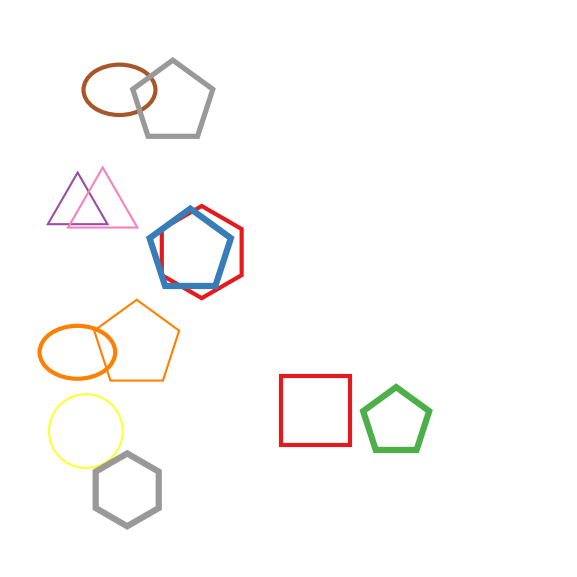[{"shape": "hexagon", "thickness": 2, "radius": 0.4, "center": [0.349, 0.563]}, {"shape": "square", "thickness": 2, "radius": 0.3, "center": [0.546, 0.288]}, {"shape": "pentagon", "thickness": 3, "radius": 0.37, "center": [0.329, 0.564]}, {"shape": "pentagon", "thickness": 3, "radius": 0.3, "center": [0.686, 0.269]}, {"shape": "triangle", "thickness": 1, "radius": 0.3, "center": [0.134, 0.641]}, {"shape": "oval", "thickness": 2, "radius": 0.33, "center": [0.134, 0.389]}, {"shape": "pentagon", "thickness": 1, "radius": 0.39, "center": [0.237, 0.403]}, {"shape": "circle", "thickness": 1, "radius": 0.32, "center": [0.149, 0.253]}, {"shape": "oval", "thickness": 2, "radius": 0.31, "center": [0.207, 0.844]}, {"shape": "triangle", "thickness": 1, "radius": 0.35, "center": [0.178, 0.64]}, {"shape": "hexagon", "thickness": 3, "radius": 0.32, "center": [0.22, 0.151]}, {"shape": "pentagon", "thickness": 2.5, "radius": 0.36, "center": [0.299, 0.822]}]